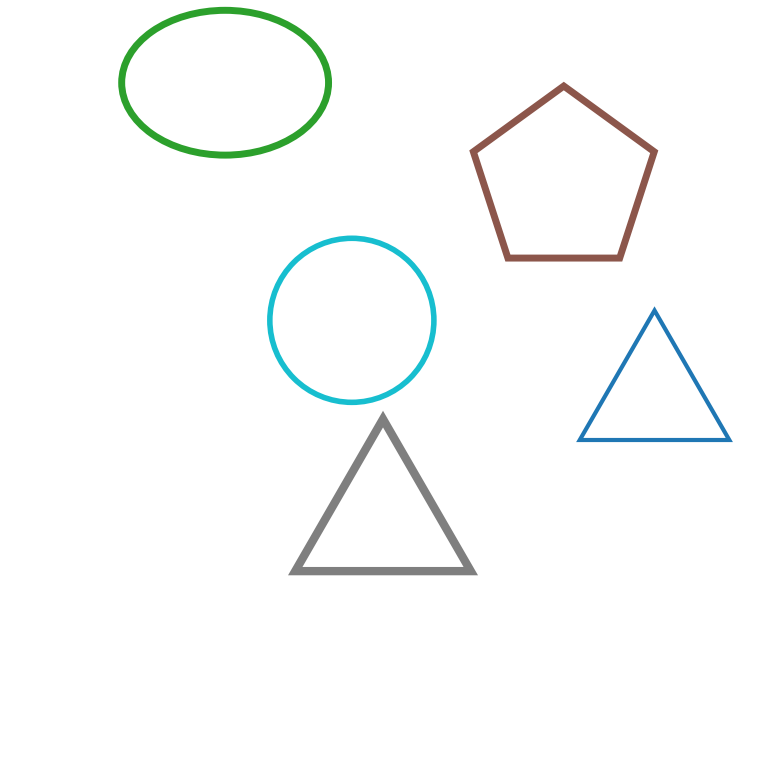[{"shape": "triangle", "thickness": 1.5, "radius": 0.56, "center": [0.85, 0.485]}, {"shape": "oval", "thickness": 2.5, "radius": 0.67, "center": [0.292, 0.893]}, {"shape": "pentagon", "thickness": 2.5, "radius": 0.62, "center": [0.732, 0.765]}, {"shape": "triangle", "thickness": 3, "radius": 0.66, "center": [0.497, 0.324]}, {"shape": "circle", "thickness": 2, "radius": 0.53, "center": [0.457, 0.584]}]